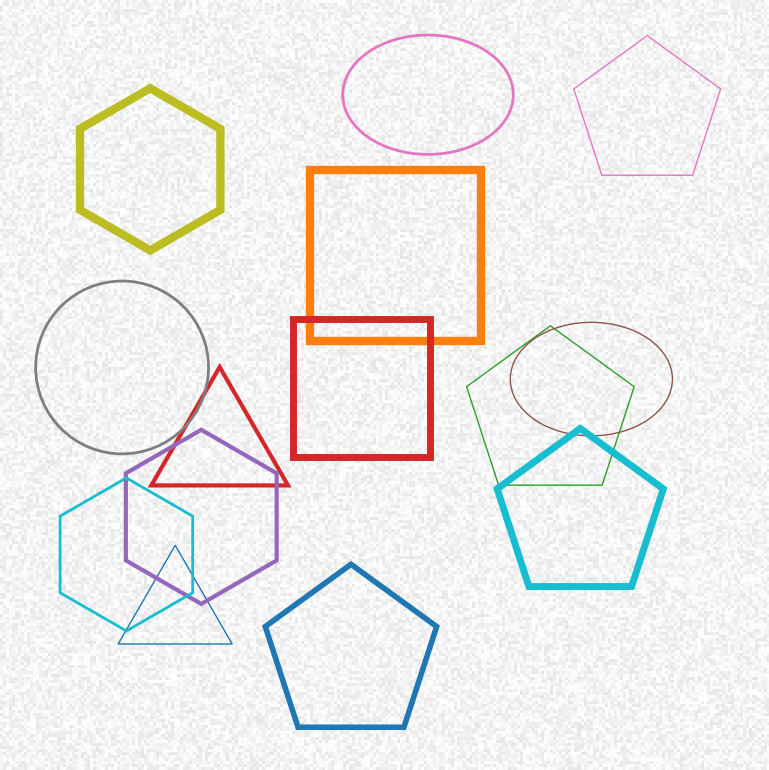[{"shape": "pentagon", "thickness": 2, "radius": 0.58, "center": [0.456, 0.15]}, {"shape": "triangle", "thickness": 0.5, "radius": 0.43, "center": [0.228, 0.206]}, {"shape": "square", "thickness": 3, "radius": 0.56, "center": [0.514, 0.668]}, {"shape": "pentagon", "thickness": 0.5, "radius": 0.57, "center": [0.715, 0.462]}, {"shape": "triangle", "thickness": 1.5, "radius": 0.51, "center": [0.285, 0.421]}, {"shape": "square", "thickness": 2.5, "radius": 0.45, "center": [0.47, 0.496]}, {"shape": "hexagon", "thickness": 1.5, "radius": 0.57, "center": [0.261, 0.329]}, {"shape": "oval", "thickness": 0.5, "radius": 0.53, "center": [0.768, 0.508]}, {"shape": "pentagon", "thickness": 0.5, "radius": 0.5, "center": [0.841, 0.854]}, {"shape": "oval", "thickness": 1, "radius": 0.55, "center": [0.556, 0.877]}, {"shape": "circle", "thickness": 1, "radius": 0.56, "center": [0.159, 0.523]}, {"shape": "hexagon", "thickness": 3, "radius": 0.53, "center": [0.195, 0.78]}, {"shape": "hexagon", "thickness": 1, "radius": 0.5, "center": [0.164, 0.28]}, {"shape": "pentagon", "thickness": 2.5, "radius": 0.57, "center": [0.754, 0.33]}]